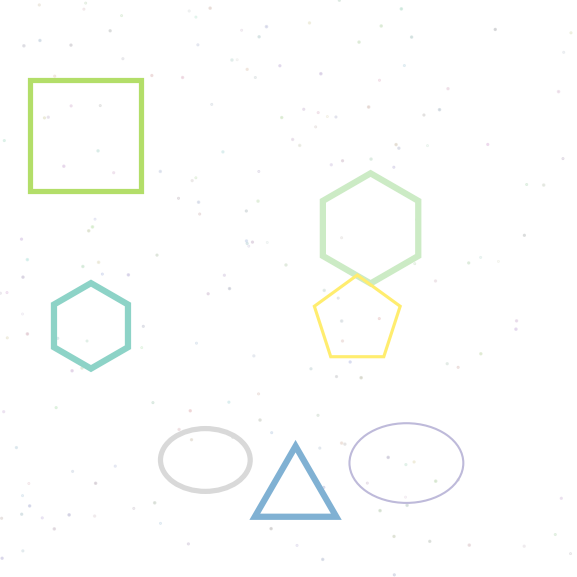[{"shape": "hexagon", "thickness": 3, "radius": 0.37, "center": [0.158, 0.435]}, {"shape": "oval", "thickness": 1, "radius": 0.49, "center": [0.704, 0.197]}, {"shape": "triangle", "thickness": 3, "radius": 0.41, "center": [0.512, 0.145]}, {"shape": "square", "thickness": 2.5, "radius": 0.48, "center": [0.148, 0.765]}, {"shape": "oval", "thickness": 2.5, "radius": 0.39, "center": [0.356, 0.203]}, {"shape": "hexagon", "thickness": 3, "radius": 0.48, "center": [0.642, 0.604]}, {"shape": "pentagon", "thickness": 1.5, "radius": 0.39, "center": [0.619, 0.445]}]